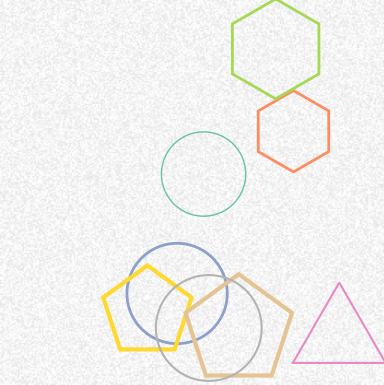[{"shape": "circle", "thickness": 1, "radius": 0.55, "center": [0.529, 0.548]}, {"shape": "hexagon", "thickness": 2, "radius": 0.53, "center": [0.762, 0.659]}, {"shape": "circle", "thickness": 2, "radius": 0.65, "center": [0.46, 0.238]}, {"shape": "triangle", "thickness": 1.5, "radius": 0.7, "center": [0.881, 0.127]}, {"shape": "hexagon", "thickness": 2, "radius": 0.65, "center": [0.716, 0.873]}, {"shape": "pentagon", "thickness": 3, "radius": 0.6, "center": [0.383, 0.19]}, {"shape": "pentagon", "thickness": 3, "radius": 0.73, "center": [0.62, 0.142]}, {"shape": "circle", "thickness": 1.5, "radius": 0.69, "center": [0.542, 0.148]}]